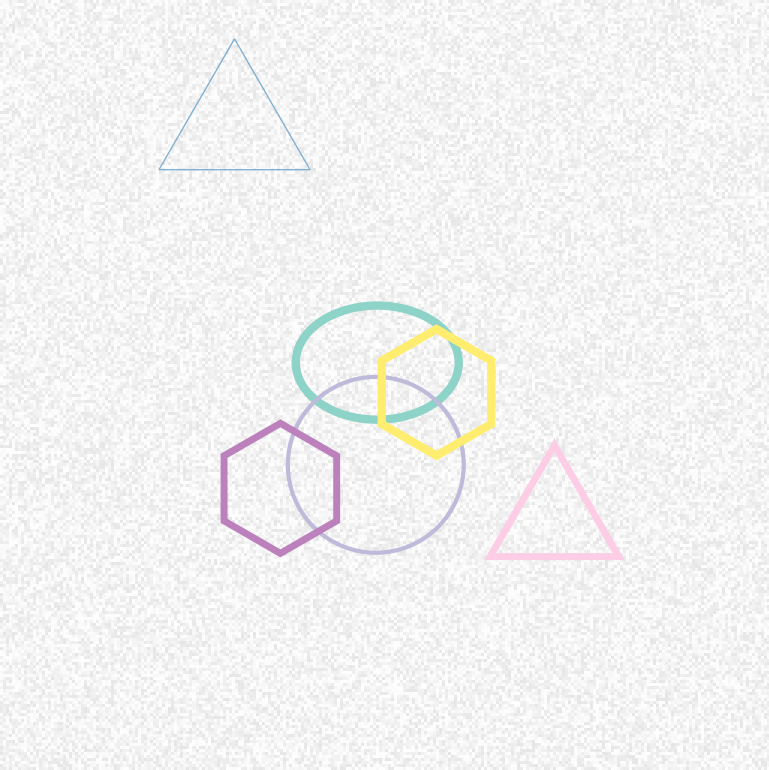[{"shape": "oval", "thickness": 3, "radius": 0.53, "center": [0.49, 0.529]}, {"shape": "circle", "thickness": 1.5, "radius": 0.57, "center": [0.488, 0.396]}, {"shape": "triangle", "thickness": 0.5, "radius": 0.57, "center": [0.305, 0.836]}, {"shape": "triangle", "thickness": 2.5, "radius": 0.48, "center": [0.72, 0.325]}, {"shape": "hexagon", "thickness": 2.5, "radius": 0.42, "center": [0.364, 0.366]}, {"shape": "hexagon", "thickness": 3, "radius": 0.41, "center": [0.567, 0.49]}]